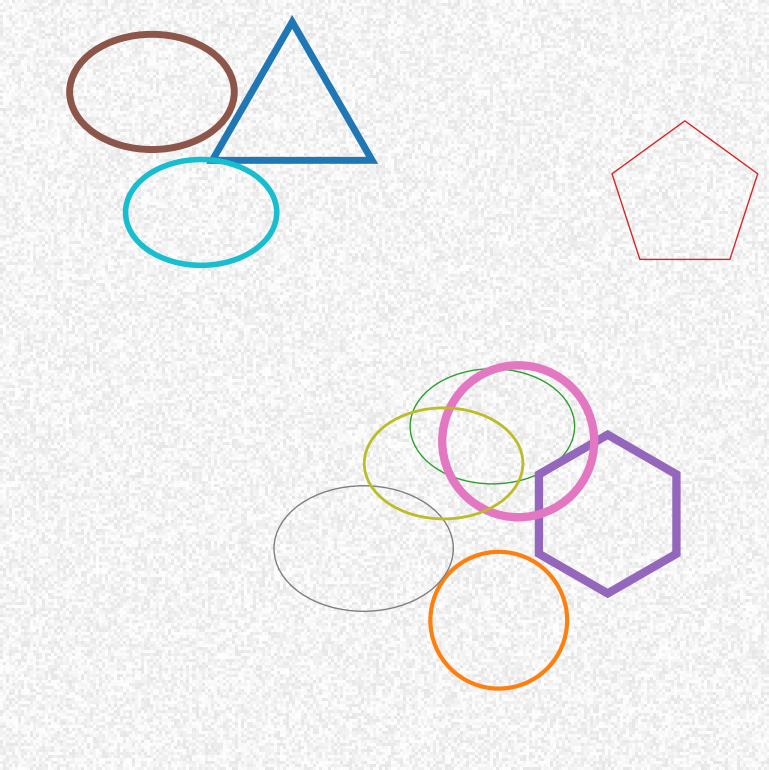[{"shape": "triangle", "thickness": 2.5, "radius": 0.6, "center": [0.38, 0.852]}, {"shape": "circle", "thickness": 1.5, "radius": 0.44, "center": [0.648, 0.195]}, {"shape": "oval", "thickness": 0.5, "radius": 0.53, "center": [0.639, 0.446]}, {"shape": "pentagon", "thickness": 0.5, "radius": 0.5, "center": [0.889, 0.744]}, {"shape": "hexagon", "thickness": 3, "radius": 0.52, "center": [0.789, 0.332]}, {"shape": "oval", "thickness": 2.5, "radius": 0.53, "center": [0.197, 0.881]}, {"shape": "circle", "thickness": 3, "radius": 0.49, "center": [0.673, 0.427]}, {"shape": "oval", "thickness": 0.5, "radius": 0.58, "center": [0.472, 0.288]}, {"shape": "oval", "thickness": 1, "radius": 0.51, "center": [0.576, 0.398]}, {"shape": "oval", "thickness": 2, "radius": 0.49, "center": [0.261, 0.724]}]